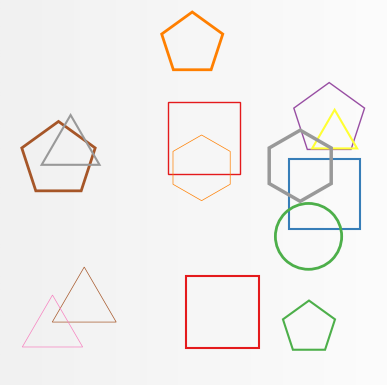[{"shape": "square", "thickness": 1.5, "radius": 0.47, "center": [0.575, 0.189]}, {"shape": "square", "thickness": 1, "radius": 0.47, "center": [0.527, 0.641]}, {"shape": "square", "thickness": 1.5, "radius": 0.46, "center": [0.838, 0.496]}, {"shape": "circle", "thickness": 2, "radius": 0.43, "center": [0.796, 0.386]}, {"shape": "pentagon", "thickness": 1.5, "radius": 0.35, "center": [0.797, 0.149]}, {"shape": "pentagon", "thickness": 1, "radius": 0.48, "center": [0.85, 0.69]}, {"shape": "pentagon", "thickness": 2, "radius": 0.41, "center": [0.496, 0.886]}, {"shape": "hexagon", "thickness": 0.5, "radius": 0.43, "center": [0.52, 0.564]}, {"shape": "triangle", "thickness": 1.5, "radius": 0.33, "center": [0.864, 0.648]}, {"shape": "pentagon", "thickness": 2, "radius": 0.5, "center": [0.151, 0.585]}, {"shape": "triangle", "thickness": 0.5, "radius": 0.48, "center": [0.217, 0.211]}, {"shape": "triangle", "thickness": 0.5, "radius": 0.45, "center": [0.135, 0.144]}, {"shape": "hexagon", "thickness": 2.5, "radius": 0.46, "center": [0.775, 0.569]}, {"shape": "triangle", "thickness": 1.5, "radius": 0.43, "center": [0.182, 0.615]}]